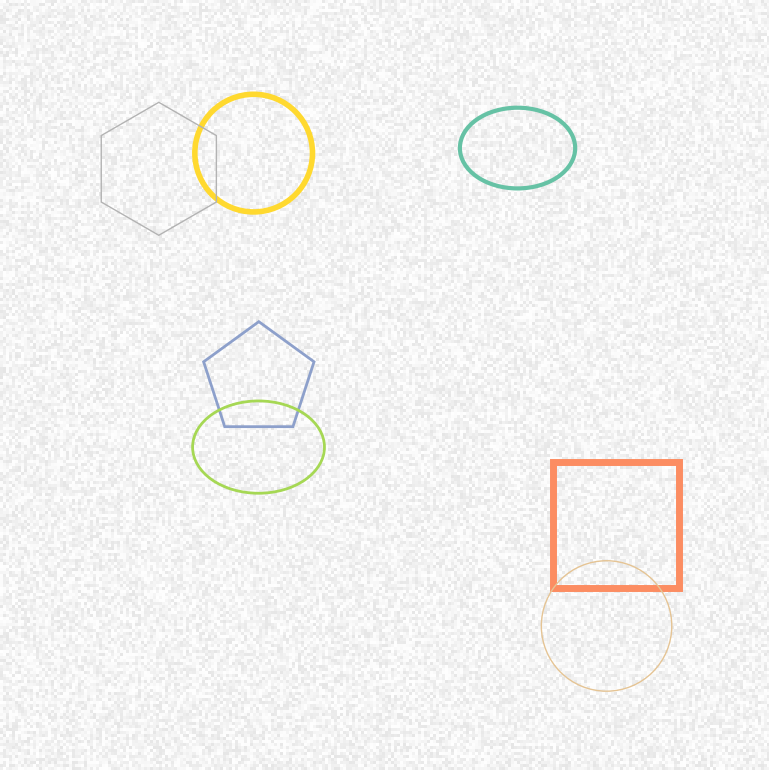[{"shape": "oval", "thickness": 1.5, "radius": 0.37, "center": [0.672, 0.808]}, {"shape": "square", "thickness": 2.5, "radius": 0.41, "center": [0.799, 0.318]}, {"shape": "pentagon", "thickness": 1, "radius": 0.38, "center": [0.336, 0.507]}, {"shape": "oval", "thickness": 1, "radius": 0.43, "center": [0.336, 0.419]}, {"shape": "circle", "thickness": 2, "radius": 0.38, "center": [0.329, 0.801]}, {"shape": "circle", "thickness": 0.5, "radius": 0.42, "center": [0.788, 0.187]}, {"shape": "hexagon", "thickness": 0.5, "radius": 0.43, "center": [0.206, 0.781]}]